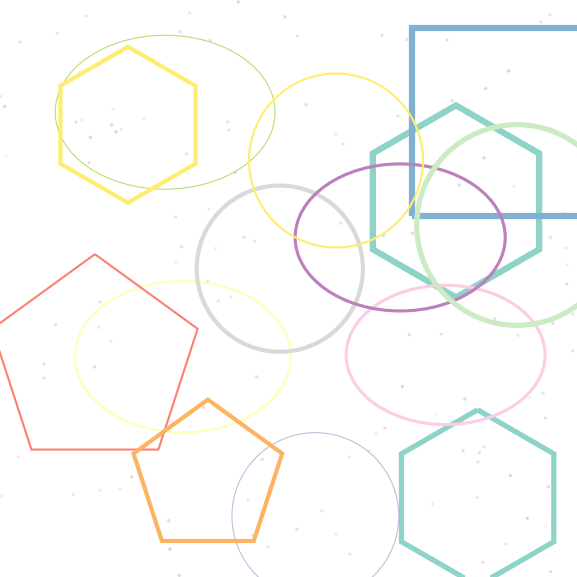[{"shape": "hexagon", "thickness": 2.5, "radius": 0.76, "center": [0.827, 0.137]}, {"shape": "hexagon", "thickness": 3, "radius": 0.83, "center": [0.79, 0.65]}, {"shape": "oval", "thickness": 1, "radius": 0.93, "center": [0.317, 0.381]}, {"shape": "circle", "thickness": 0.5, "radius": 0.72, "center": [0.546, 0.105]}, {"shape": "pentagon", "thickness": 1, "radius": 0.94, "center": [0.164, 0.372]}, {"shape": "square", "thickness": 3, "radius": 0.82, "center": [0.877, 0.788]}, {"shape": "pentagon", "thickness": 2, "radius": 0.68, "center": [0.36, 0.172]}, {"shape": "oval", "thickness": 0.5, "radius": 0.95, "center": [0.286, 0.805]}, {"shape": "oval", "thickness": 1.5, "radius": 0.86, "center": [0.772, 0.385]}, {"shape": "circle", "thickness": 2, "radius": 0.72, "center": [0.484, 0.534]}, {"shape": "oval", "thickness": 1.5, "radius": 0.91, "center": [0.693, 0.588]}, {"shape": "circle", "thickness": 2.5, "radius": 0.87, "center": [0.895, 0.61]}, {"shape": "hexagon", "thickness": 2, "radius": 0.68, "center": [0.222, 0.783]}, {"shape": "circle", "thickness": 1, "radius": 0.75, "center": [0.582, 0.721]}]